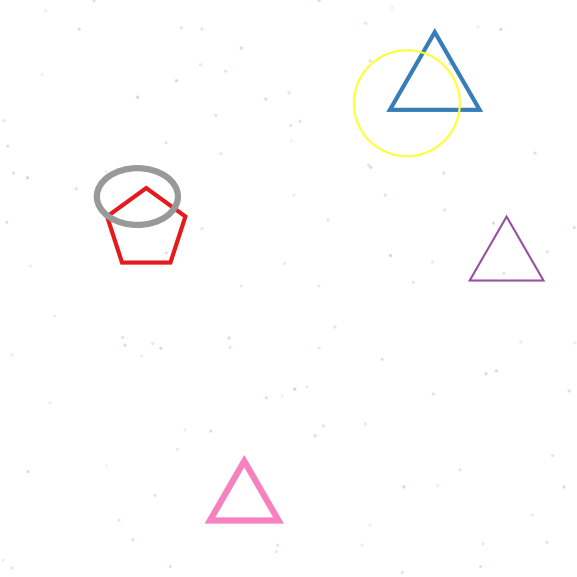[{"shape": "pentagon", "thickness": 2, "radius": 0.36, "center": [0.253, 0.602]}, {"shape": "triangle", "thickness": 2, "radius": 0.45, "center": [0.753, 0.854]}, {"shape": "triangle", "thickness": 1, "radius": 0.37, "center": [0.877, 0.55]}, {"shape": "circle", "thickness": 1, "radius": 0.46, "center": [0.704, 0.82]}, {"shape": "triangle", "thickness": 3, "radius": 0.34, "center": [0.423, 0.132]}, {"shape": "oval", "thickness": 3, "radius": 0.35, "center": [0.238, 0.659]}]